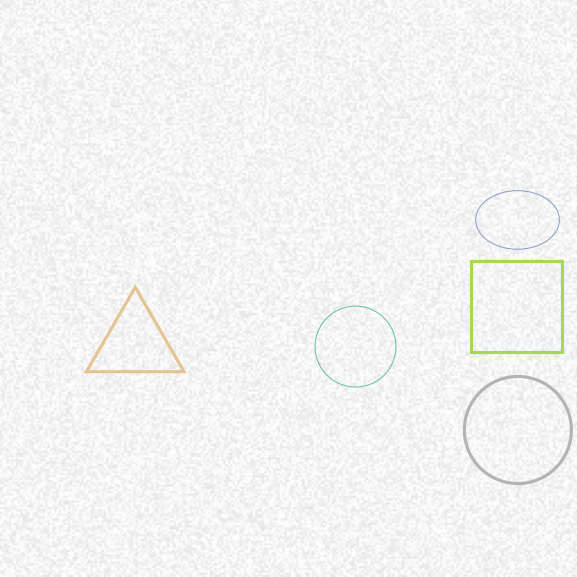[{"shape": "circle", "thickness": 0.5, "radius": 0.35, "center": [0.616, 0.399]}, {"shape": "oval", "thickness": 0.5, "radius": 0.36, "center": [0.896, 0.618]}, {"shape": "square", "thickness": 1.5, "radius": 0.4, "center": [0.895, 0.468]}, {"shape": "triangle", "thickness": 1.5, "radius": 0.49, "center": [0.234, 0.404]}, {"shape": "circle", "thickness": 1.5, "radius": 0.46, "center": [0.897, 0.255]}]